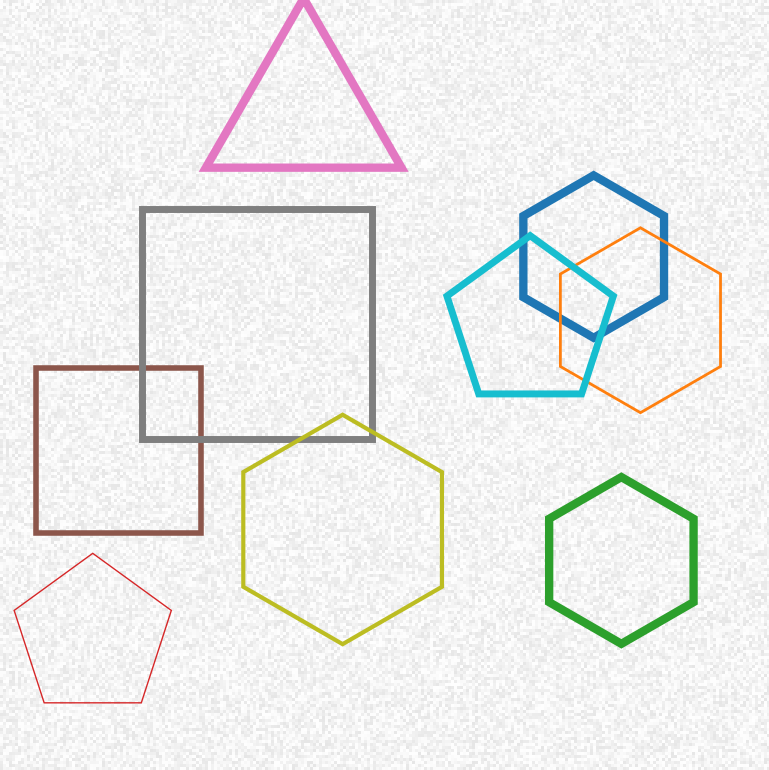[{"shape": "hexagon", "thickness": 3, "radius": 0.53, "center": [0.771, 0.667]}, {"shape": "hexagon", "thickness": 1, "radius": 0.6, "center": [0.832, 0.584]}, {"shape": "hexagon", "thickness": 3, "radius": 0.54, "center": [0.807, 0.272]}, {"shape": "pentagon", "thickness": 0.5, "radius": 0.54, "center": [0.12, 0.174]}, {"shape": "square", "thickness": 2, "radius": 0.53, "center": [0.154, 0.415]}, {"shape": "triangle", "thickness": 3, "radius": 0.73, "center": [0.394, 0.856]}, {"shape": "square", "thickness": 2.5, "radius": 0.75, "center": [0.334, 0.579]}, {"shape": "hexagon", "thickness": 1.5, "radius": 0.74, "center": [0.445, 0.312]}, {"shape": "pentagon", "thickness": 2.5, "radius": 0.57, "center": [0.689, 0.58]}]